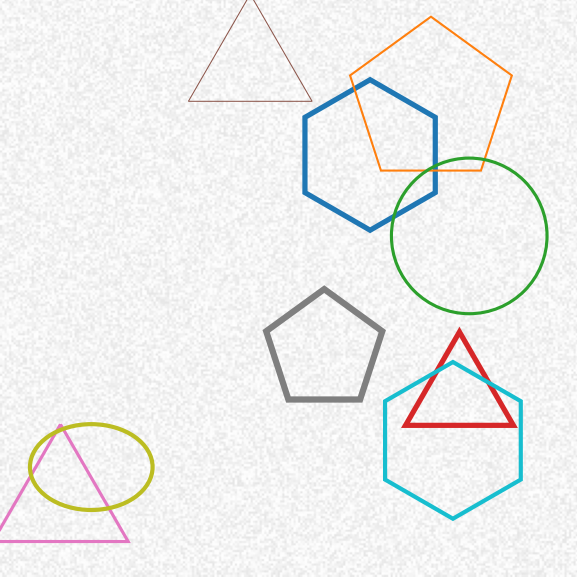[{"shape": "hexagon", "thickness": 2.5, "radius": 0.65, "center": [0.641, 0.731]}, {"shape": "pentagon", "thickness": 1, "radius": 0.74, "center": [0.746, 0.823]}, {"shape": "circle", "thickness": 1.5, "radius": 0.67, "center": [0.813, 0.591]}, {"shape": "triangle", "thickness": 2.5, "radius": 0.54, "center": [0.796, 0.317]}, {"shape": "triangle", "thickness": 0.5, "radius": 0.62, "center": [0.433, 0.886]}, {"shape": "triangle", "thickness": 1.5, "radius": 0.68, "center": [0.105, 0.129]}, {"shape": "pentagon", "thickness": 3, "radius": 0.53, "center": [0.561, 0.393]}, {"shape": "oval", "thickness": 2, "radius": 0.53, "center": [0.158, 0.19]}, {"shape": "hexagon", "thickness": 2, "radius": 0.68, "center": [0.784, 0.237]}]